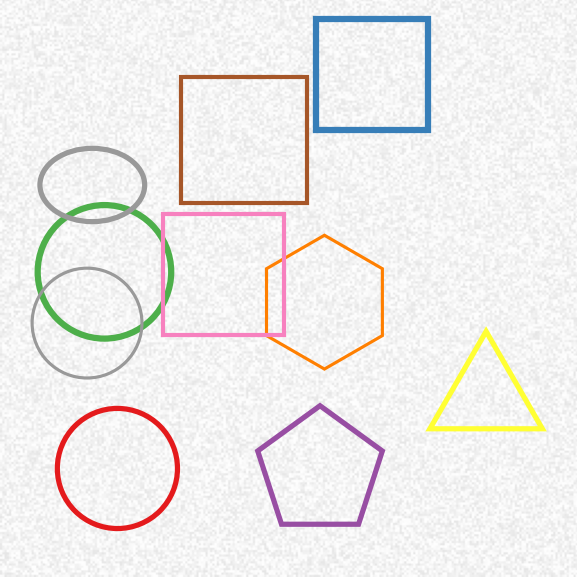[{"shape": "circle", "thickness": 2.5, "radius": 0.52, "center": [0.203, 0.188]}, {"shape": "square", "thickness": 3, "radius": 0.48, "center": [0.644, 0.87]}, {"shape": "circle", "thickness": 3, "radius": 0.58, "center": [0.181, 0.528]}, {"shape": "pentagon", "thickness": 2.5, "radius": 0.57, "center": [0.554, 0.183]}, {"shape": "hexagon", "thickness": 1.5, "radius": 0.58, "center": [0.562, 0.476]}, {"shape": "triangle", "thickness": 2.5, "radius": 0.56, "center": [0.842, 0.313]}, {"shape": "square", "thickness": 2, "radius": 0.55, "center": [0.423, 0.757]}, {"shape": "square", "thickness": 2, "radius": 0.52, "center": [0.388, 0.524]}, {"shape": "circle", "thickness": 1.5, "radius": 0.48, "center": [0.151, 0.44]}, {"shape": "oval", "thickness": 2.5, "radius": 0.45, "center": [0.16, 0.679]}]